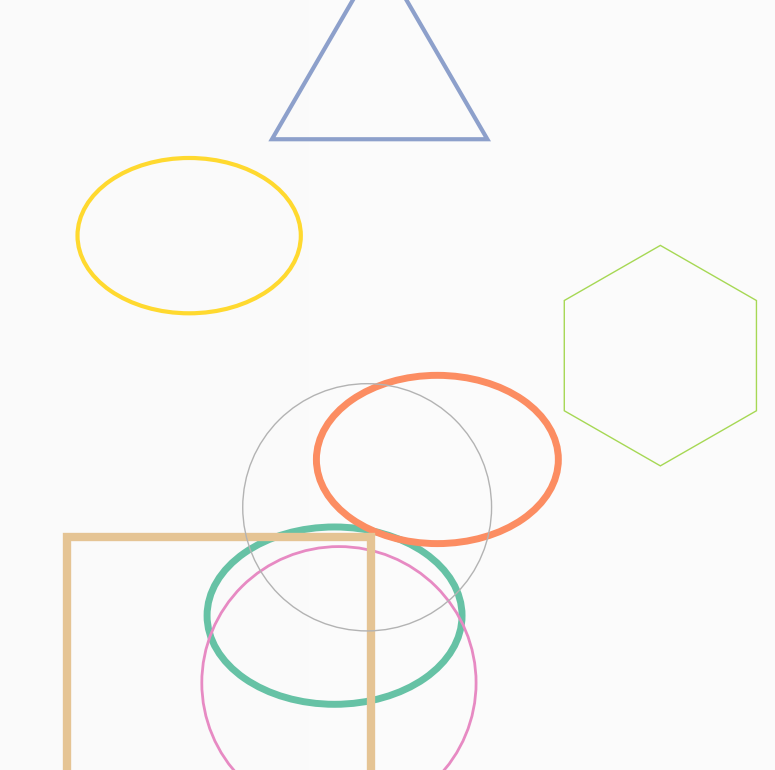[{"shape": "oval", "thickness": 2.5, "radius": 0.82, "center": [0.432, 0.2]}, {"shape": "oval", "thickness": 2.5, "radius": 0.78, "center": [0.564, 0.403]}, {"shape": "triangle", "thickness": 1.5, "radius": 0.8, "center": [0.49, 0.899]}, {"shape": "circle", "thickness": 1, "radius": 0.88, "center": [0.437, 0.113]}, {"shape": "hexagon", "thickness": 0.5, "radius": 0.72, "center": [0.852, 0.538]}, {"shape": "oval", "thickness": 1.5, "radius": 0.72, "center": [0.244, 0.694]}, {"shape": "square", "thickness": 3, "radius": 0.98, "center": [0.283, 0.106]}, {"shape": "circle", "thickness": 0.5, "radius": 0.8, "center": [0.474, 0.341]}]